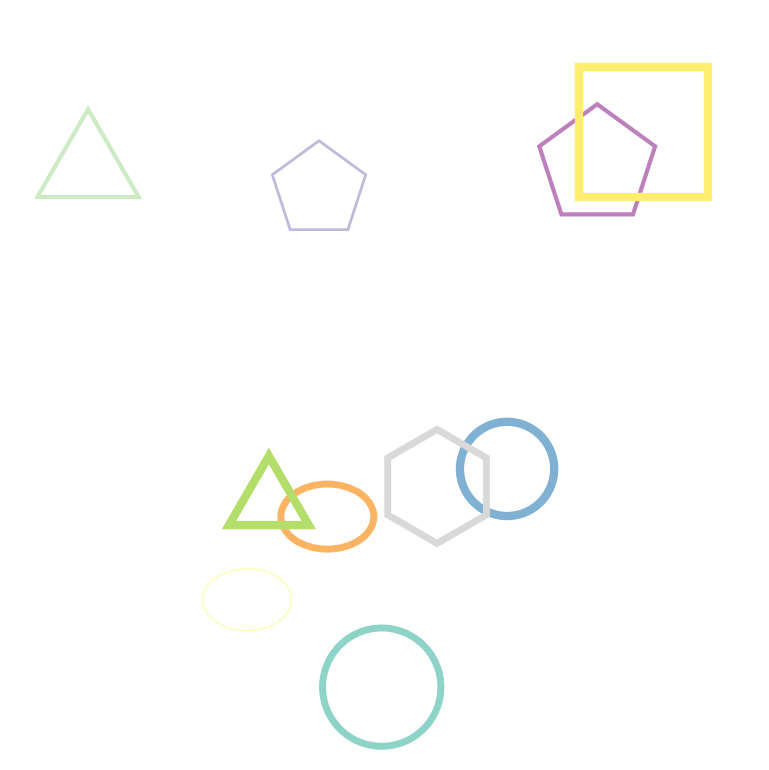[{"shape": "circle", "thickness": 2.5, "radius": 0.38, "center": [0.496, 0.108]}, {"shape": "oval", "thickness": 0.5, "radius": 0.29, "center": [0.321, 0.221]}, {"shape": "pentagon", "thickness": 1, "radius": 0.32, "center": [0.414, 0.753]}, {"shape": "circle", "thickness": 3, "radius": 0.31, "center": [0.659, 0.391]}, {"shape": "oval", "thickness": 2.5, "radius": 0.3, "center": [0.425, 0.329]}, {"shape": "triangle", "thickness": 3, "radius": 0.3, "center": [0.349, 0.348]}, {"shape": "hexagon", "thickness": 2.5, "radius": 0.37, "center": [0.568, 0.368]}, {"shape": "pentagon", "thickness": 1.5, "radius": 0.4, "center": [0.776, 0.786]}, {"shape": "triangle", "thickness": 1.5, "radius": 0.38, "center": [0.114, 0.782]}, {"shape": "square", "thickness": 3, "radius": 0.42, "center": [0.836, 0.829]}]